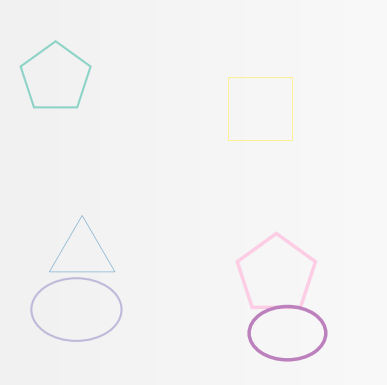[{"shape": "pentagon", "thickness": 1.5, "radius": 0.47, "center": [0.143, 0.798]}, {"shape": "oval", "thickness": 1.5, "radius": 0.58, "center": [0.197, 0.196]}, {"shape": "triangle", "thickness": 0.5, "radius": 0.49, "center": [0.212, 0.343]}, {"shape": "pentagon", "thickness": 2.5, "radius": 0.53, "center": [0.713, 0.287]}, {"shape": "oval", "thickness": 2.5, "radius": 0.49, "center": [0.742, 0.135]}, {"shape": "square", "thickness": 0.5, "radius": 0.41, "center": [0.67, 0.718]}]